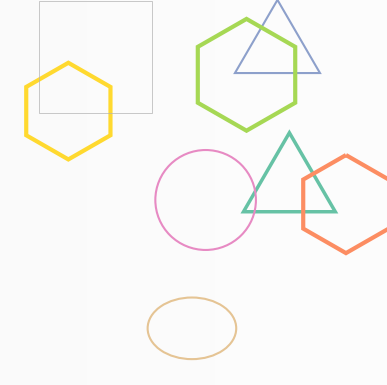[{"shape": "triangle", "thickness": 2.5, "radius": 0.68, "center": [0.747, 0.518]}, {"shape": "hexagon", "thickness": 3, "radius": 0.64, "center": [0.893, 0.47]}, {"shape": "triangle", "thickness": 1.5, "radius": 0.63, "center": [0.716, 0.874]}, {"shape": "circle", "thickness": 1.5, "radius": 0.65, "center": [0.531, 0.481]}, {"shape": "hexagon", "thickness": 3, "radius": 0.73, "center": [0.636, 0.806]}, {"shape": "hexagon", "thickness": 3, "radius": 0.63, "center": [0.176, 0.711]}, {"shape": "oval", "thickness": 1.5, "radius": 0.57, "center": [0.495, 0.147]}, {"shape": "square", "thickness": 0.5, "radius": 0.73, "center": [0.247, 0.852]}]